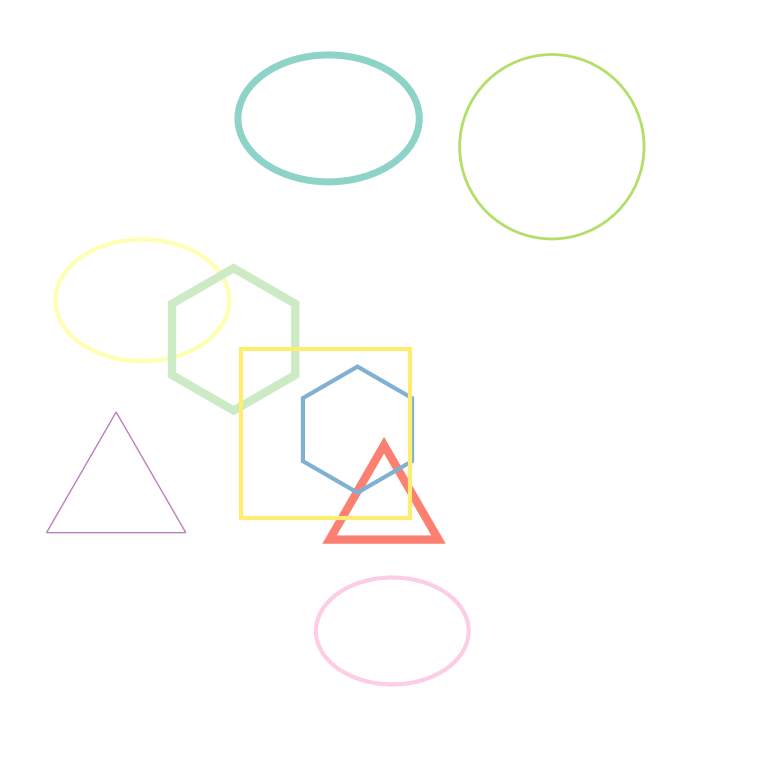[{"shape": "oval", "thickness": 2.5, "radius": 0.59, "center": [0.427, 0.846]}, {"shape": "oval", "thickness": 1.5, "radius": 0.56, "center": [0.185, 0.61]}, {"shape": "triangle", "thickness": 3, "radius": 0.41, "center": [0.499, 0.34]}, {"shape": "hexagon", "thickness": 1.5, "radius": 0.41, "center": [0.464, 0.442]}, {"shape": "circle", "thickness": 1, "radius": 0.6, "center": [0.717, 0.809]}, {"shape": "oval", "thickness": 1.5, "radius": 0.5, "center": [0.509, 0.181]}, {"shape": "triangle", "thickness": 0.5, "radius": 0.52, "center": [0.151, 0.36]}, {"shape": "hexagon", "thickness": 3, "radius": 0.46, "center": [0.303, 0.559]}, {"shape": "square", "thickness": 1.5, "radius": 0.55, "center": [0.423, 0.437]}]